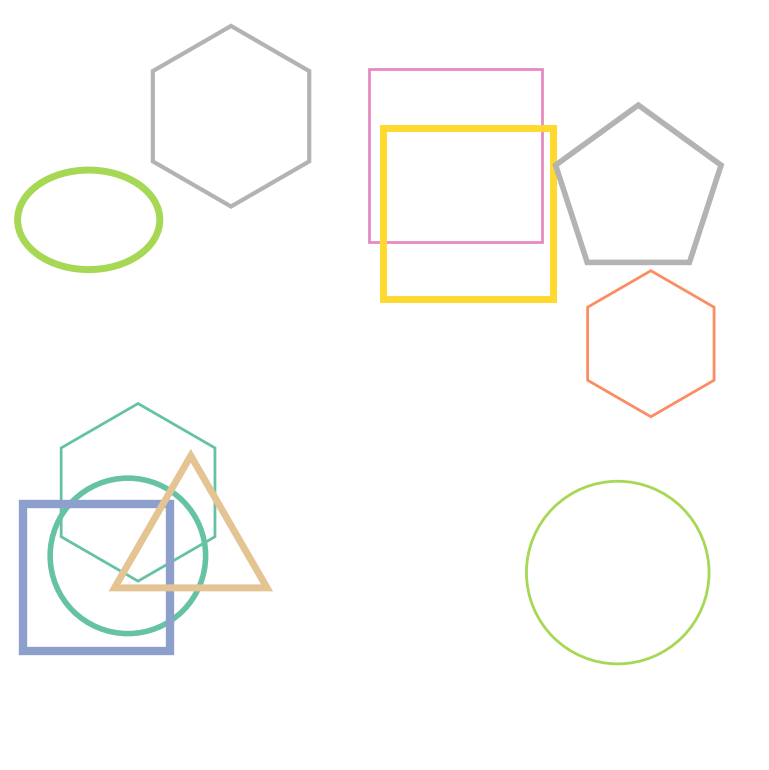[{"shape": "hexagon", "thickness": 1, "radius": 0.58, "center": [0.179, 0.361]}, {"shape": "circle", "thickness": 2, "radius": 0.5, "center": [0.166, 0.278]}, {"shape": "hexagon", "thickness": 1, "radius": 0.47, "center": [0.845, 0.554]}, {"shape": "square", "thickness": 3, "radius": 0.48, "center": [0.125, 0.25]}, {"shape": "square", "thickness": 1, "radius": 0.56, "center": [0.591, 0.799]}, {"shape": "circle", "thickness": 1, "radius": 0.59, "center": [0.802, 0.256]}, {"shape": "oval", "thickness": 2.5, "radius": 0.46, "center": [0.115, 0.715]}, {"shape": "square", "thickness": 2.5, "radius": 0.55, "center": [0.608, 0.723]}, {"shape": "triangle", "thickness": 2.5, "radius": 0.57, "center": [0.248, 0.294]}, {"shape": "hexagon", "thickness": 1.5, "radius": 0.59, "center": [0.3, 0.849]}, {"shape": "pentagon", "thickness": 2, "radius": 0.56, "center": [0.829, 0.751]}]